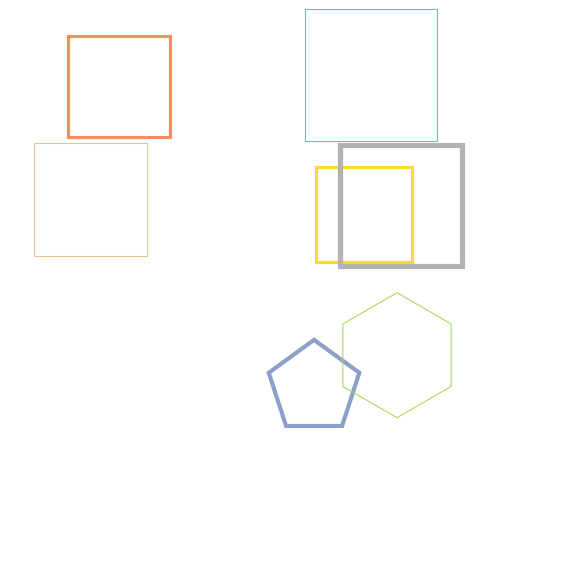[{"shape": "square", "thickness": 0.5, "radius": 0.57, "center": [0.643, 0.869]}, {"shape": "square", "thickness": 1.5, "radius": 0.44, "center": [0.206, 0.85]}, {"shape": "pentagon", "thickness": 2, "radius": 0.41, "center": [0.544, 0.328]}, {"shape": "hexagon", "thickness": 0.5, "radius": 0.54, "center": [0.687, 0.384]}, {"shape": "square", "thickness": 1.5, "radius": 0.42, "center": [0.63, 0.628]}, {"shape": "square", "thickness": 0.5, "radius": 0.49, "center": [0.157, 0.654]}, {"shape": "square", "thickness": 2.5, "radius": 0.53, "center": [0.695, 0.643]}]